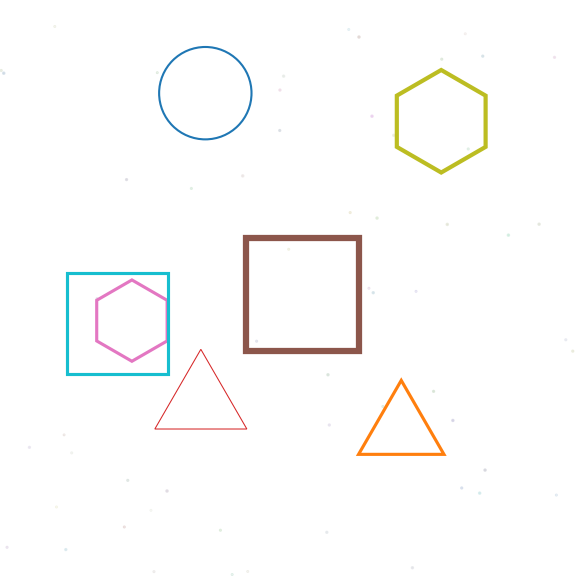[{"shape": "circle", "thickness": 1, "radius": 0.4, "center": [0.356, 0.838]}, {"shape": "triangle", "thickness": 1.5, "radius": 0.43, "center": [0.695, 0.255]}, {"shape": "triangle", "thickness": 0.5, "radius": 0.46, "center": [0.348, 0.302]}, {"shape": "square", "thickness": 3, "radius": 0.49, "center": [0.524, 0.489]}, {"shape": "hexagon", "thickness": 1.5, "radius": 0.35, "center": [0.228, 0.444]}, {"shape": "hexagon", "thickness": 2, "radius": 0.44, "center": [0.764, 0.789]}, {"shape": "square", "thickness": 1.5, "radius": 0.44, "center": [0.204, 0.439]}]